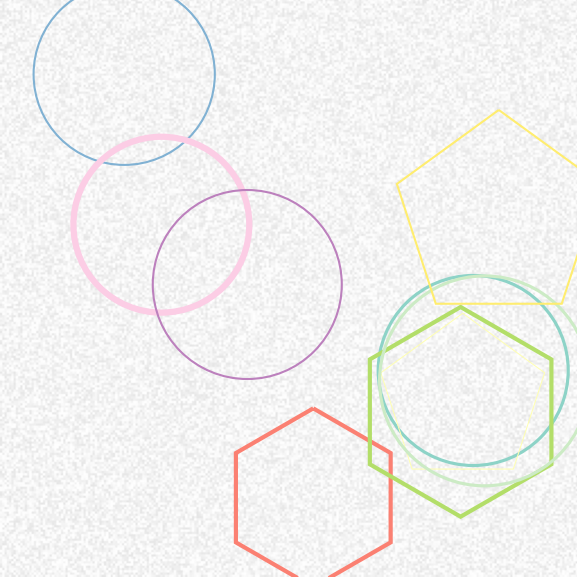[{"shape": "circle", "thickness": 1.5, "radius": 0.82, "center": [0.819, 0.358]}, {"shape": "pentagon", "thickness": 0.5, "radius": 0.75, "center": [0.801, 0.308]}, {"shape": "hexagon", "thickness": 2, "radius": 0.77, "center": [0.542, 0.137]}, {"shape": "circle", "thickness": 1, "radius": 0.78, "center": [0.215, 0.87]}, {"shape": "hexagon", "thickness": 2, "radius": 0.91, "center": [0.798, 0.286]}, {"shape": "circle", "thickness": 3, "radius": 0.76, "center": [0.279, 0.61]}, {"shape": "circle", "thickness": 1, "radius": 0.82, "center": [0.428, 0.506]}, {"shape": "circle", "thickness": 1.5, "radius": 0.91, "center": [0.839, 0.34]}, {"shape": "pentagon", "thickness": 1, "radius": 0.93, "center": [0.864, 0.623]}]